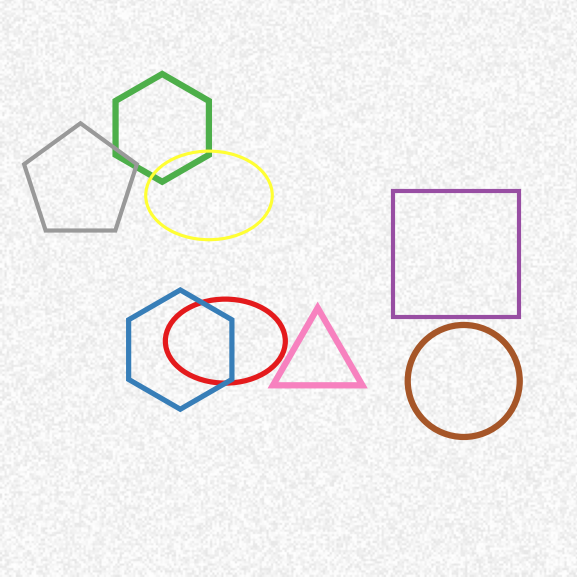[{"shape": "oval", "thickness": 2.5, "radius": 0.52, "center": [0.39, 0.408]}, {"shape": "hexagon", "thickness": 2.5, "radius": 0.52, "center": [0.312, 0.394]}, {"shape": "hexagon", "thickness": 3, "radius": 0.47, "center": [0.281, 0.778]}, {"shape": "square", "thickness": 2, "radius": 0.55, "center": [0.789, 0.559]}, {"shape": "oval", "thickness": 1.5, "radius": 0.55, "center": [0.362, 0.661]}, {"shape": "circle", "thickness": 3, "radius": 0.48, "center": [0.803, 0.339]}, {"shape": "triangle", "thickness": 3, "radius": 0.45, "center": [0.55, 0.377]}, {"shape": "pentagon", "thickness": 2, "radius": 0.51, "center": [0.139, 0.683]}]